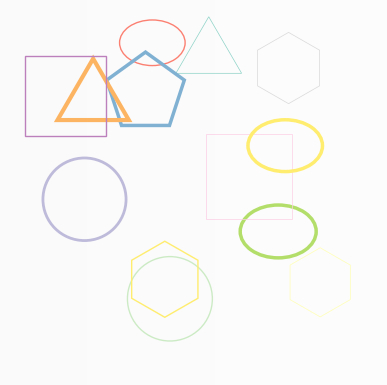[{"shape": "triangle", "thickness": 0.5, "radius": 0.49, "center": [0.539, 0.859]}, {"shape": "hexagon", "thickness": 0.5, "radius": 0.45, "center": [0.826, 0.267]}, {"shape": "circle", "thickness": 2, "radius": 0.54, "center": [0.218, 0.482]}, {"shape": "oval", "thickness": 1, "radius": 0.42, "center": [0.393, 0.889]}, {"shape": "pentagon", "thickness": 2.5, "radius": 0.53, "center": [0.375, 0.759]}, {"shape": "triangle", "thickness": 3, "radius": 0.53, "center": [0.24, 0.741]}, {"shape": "oval", "thickness": 2.5, "radius": 0.49, "center": [0.718, 0.399]}, {"shape": "square", "thickness": 0.5, "radius": 0.55, "center": [0.643, 0.542]}, {"shape": "hexagon", "thickness": 0.5, "radius": 0.46, "center": [0.745, 0.823]}, {"shape": "square", "thickness": 1, "radius": 0.52, "center": [0.169, 0.751]}, {"shape": "circle", "thickness": 1, "radius": 0.55, "center": [0.438, 0.224]}, {"shape": "hexagon", "thickness": 1, "radius": 0.49, "center": [0.425, 0.275]}, {"shape": "oval", "thickness": 2.5, "radius": 0.48, "center": [0.736, 0.622]}]